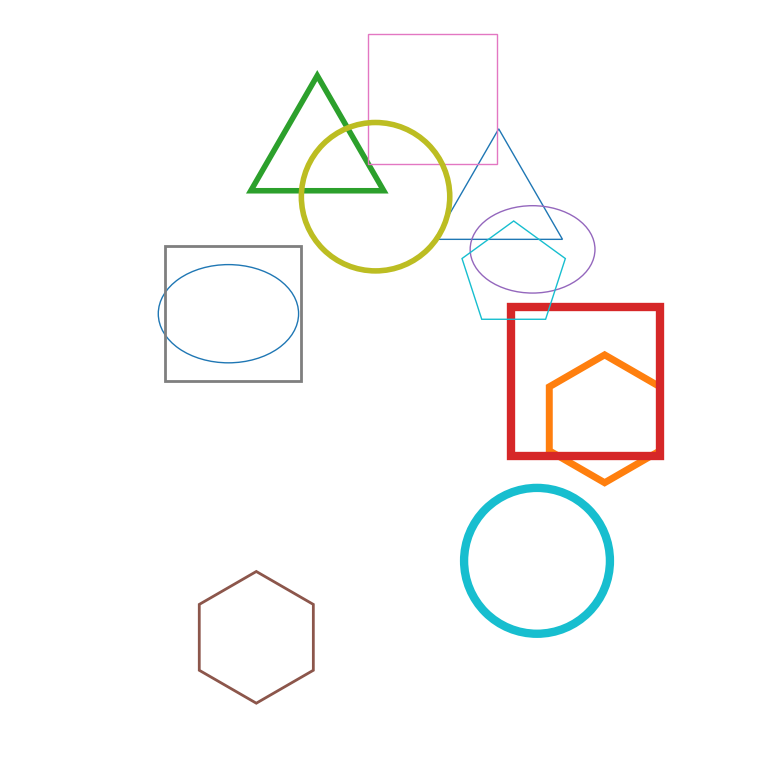[{"shape": "oval", "thickness": 0.5, "radius": 0.46, "center": [0.297, 0.593]}, {"shape": "triangle", "thickness": 0.5, "radius": 0.48, "center": [0.648, 0.737]}, {"shape": "hexagon", "thickness": 2.5, "radius": 0.42, "center": [0.785, 0.456]}, {"shape": "triangle", "thickness": 2, "radius": 0.5, "center": [0.412, 0.802]}, {"shape": "square", "thickness": 3, "radius": 0.48, "center": [0.76, 0.504]}, {"shape": "oval", "thickness": 0.5, "radius": 0.41, "center": [0.692, 0.676]}, {"shape": "hexagon", "thickness": 1, "radius": 0.43, "center": [0.333, 0.172]}, {"shape": "square", "thickness": 0.5, "radius": 0.42, "center": [0.561, 0.872]}, {"shape": "square", "thickness": 1, "radius": 0.44, "center": [0.302, 0.593]}, {"shape": "circle", "thickness": 2, "radius": 0.48, "center": [0.488, 0.745]}, {"shape": "circle", "thickness": 3, "radius": 0.47, "center": [0.697, 0.272]}, {"shape": "pentagon", "thickness": 0.5, "radius": 0.35, "center": [0.667, 0.642]}]